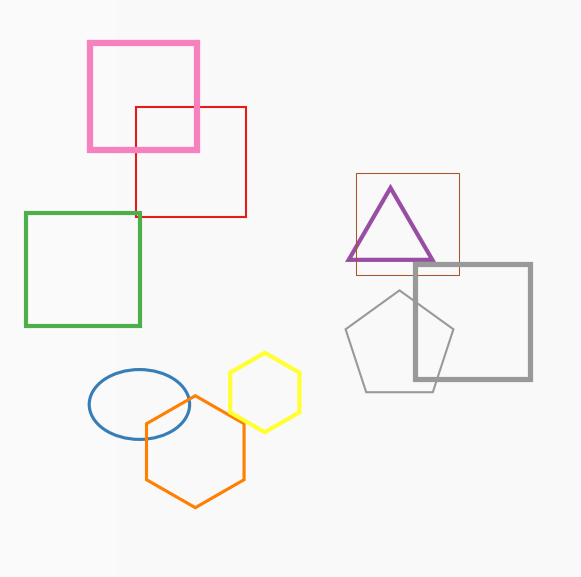[{"shape": "square", "thickness": 1, "radius": 0.48, "center": [0.328, 0.719]}, {"shape": "oval", "thickness": 1.5, "radius": 0.43, "center": [0.24, 0.299]}, {"shape": "square", "thickness": 2, "radius": 0.49, "center": [0.143, 0.533]}, {"shape": "triangle", "thickness": 2, "radius": 0.42, "center": [0.672, 0.591]}, {"shape": "hexagon", "thickness": 1.5, "radius": 0.48, "center": [0.336, 0.217]}, {"shape": "hexagon", "thickness": 2, "radius": 0.34, "center": [0.456, 0.319]}, {"shape": "square", "thickness": 0.5, "radius": 0.44, "center": [0.701, 0.611]}, {"shape": "square", "thickness": 3, "radius": 0.46, "center": [0.247, 0.831]}, {"shape": "pentagon", "thickness": 1, "radius": 0.49, "center": [0.687, 0.399]}, {"shape": "square", "thickness": 2.5, "radius": 0.5, "center": [0.813, 0.443]}]